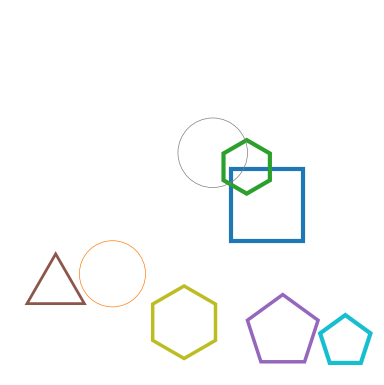[{"shape": "square", "thickness": 3, "radius": 0.47, "center": [0.694, 0.468]}, {"shape": "circle", "thickness": 0.5, "radius": 0.43, "center": [0.292, 0.289]}, {"shape": "hexagon", "thickness": 3, "radius": 0.35, "center": [0.641, 0.567]}, {"shape": "pentagon", "thickness": 2.5, "radius": 0.48, "center": [0.734, 0.138]}, {"shape": "triangle", "thickness": 2, "radius": 0.43, "center": [0.145, 0.254]}, {"shape": "circle", "thickness": 0.5, "radius": 0.45, "center": [0.553, 0.603]}, {"shape": "hexagon", "thickness": 2.5, "radius": 0.47, "center": [0.478, 0.163]}, {"shape": "pentagon", "thickness": 3, "radius": 0.34, "center": [0.897, 0.113]}]